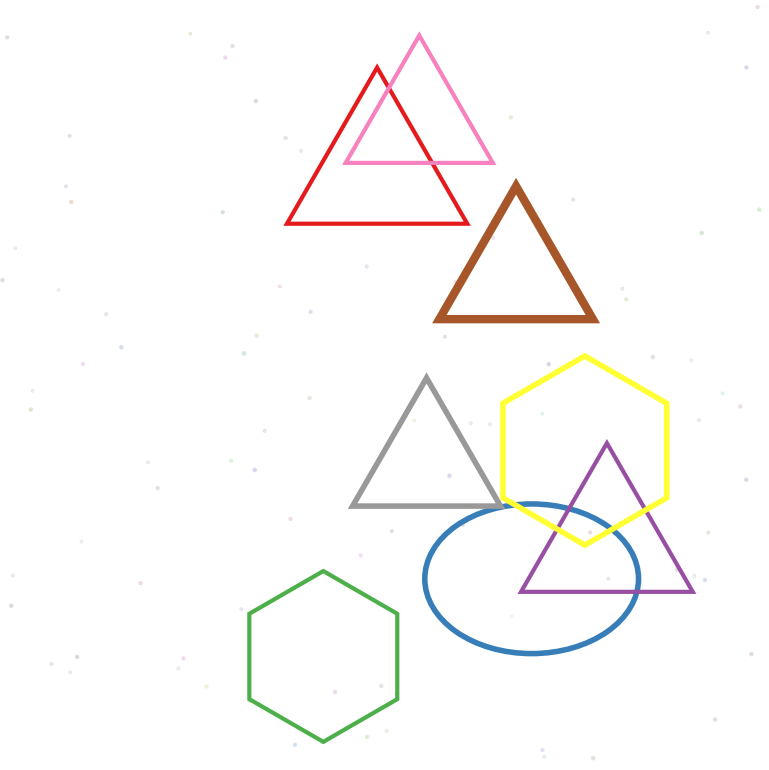[{"shape": "triangle", "thickness": 1.5, "radius": 0.68, "center": [0.49, 0.777]}, {"shape": "oval", "thickness": 2, "radius": 0.69, "center": [0.69, 0.248]}, {"shape": "hexagon", "thickness": 1.5, "radius": 0.55, "center": [0.42, 0.147]}, {"shape": "triangle", "thickness": 1.5, "radius": 0.64, "center": [0.788, 0.296]}, {"shape": "hexagon", "thickness": 2, "radius": 0.61, "center": [0.76, 0.415]}, {"shape": "triangle", "thickness": 3, "radius": 0.58, "center": [0.67, 0.643]}, {"shape": "triangle", "thickness": 1.5, "radius": 0.55, "center": [0.544, 0.844]}, {"shape": "triangle", "thickness": 2, "radius": 0.55, "center": [0.554, 0.398]}]